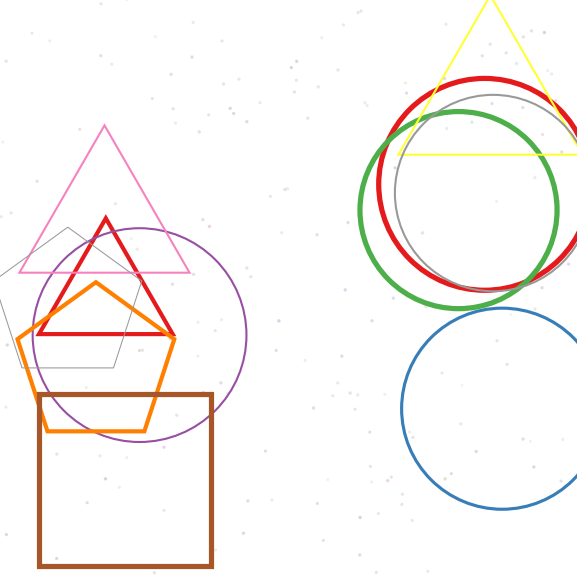[{"shape": "triangle", "thickness": 2, "radius": 0.67, "center": [0.183, 0.487]}, {"shape": "circle", "thickness": 2.5, "radius": 0.92, "center": [0.839, 0.68]}, {"shape": "circle", "thickness": 1.5, "radius": 0.87, "center": [0.87, 0.291]}, {"shape": "circle", "thickness": 2.5, "radius": 0.85, "center": [0.794, 0.635]}, {"shape": "circle", "thickness": 1, "radius": 0.93, "center": [0.242, 0.419]}, {"shape": "pentagon", "thickness": 2, "radius": 0.71, "center": [0.166, 0.368]}, {"shape": "triangle", "thickness": 1, "radius": 0.92, "center": [0.849, 0.823]}, {"shape": "square", "thickness": 2.5, "radius": 0.75, "center": [0.216, 0.168]}, {"shape": "triangle", "thickness": 1, "radius": 0.85, "center": [0.181, 0.612]}, {"shape": "circle", "thickness": 1, "radius": 0.85, "center": [0.854, 0.665]}, {"shape": "pentagon", "thickness": 0.5, "radius": 0.67, "center": [0.117, 0.471]}]